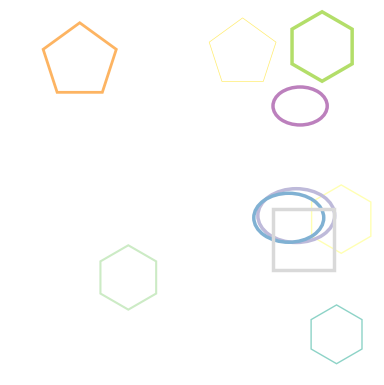[{"shape": "hexagon", "thickness": 1, "radius": 0.38, "center": [0.874, 0.132]}, {"shape": "hexagon", "thickness": 1, "radius": 0.44, "center": [0.886, 0.431]}, {"shape": "oval", "thickness": 2.5, "radius": 0.5, "center": [0.769, 0.44]}, {"shape": "oval", "thickness": 2.5, "radius": 0.45, "center": [0.75, 0.434]}, {"shape": "pentagon", "thickness": 2, "radius": 0.5, "center": [0.207, 0.841]}, {"shape": "hexagon", "thickness": 2.5, "radius": 0.45, "center": [0.837, 0.879]}, {"shape": "square", "thickness": 2.5, "radius": 0.4, "center": [0.788, 0.379]}, {"shape": "oval", "thickness": 2.5, "radius": 0.35, "center": [0.779, 0.725]}, {"shape": "hexagon", "thickness": 1.5, "radius": 0.42, "center": [0.333, 0.279]}, {"shape": "pentagon", "thickness": 0.5, "radius": 0.46, "center": [0.63, 0.862]}]